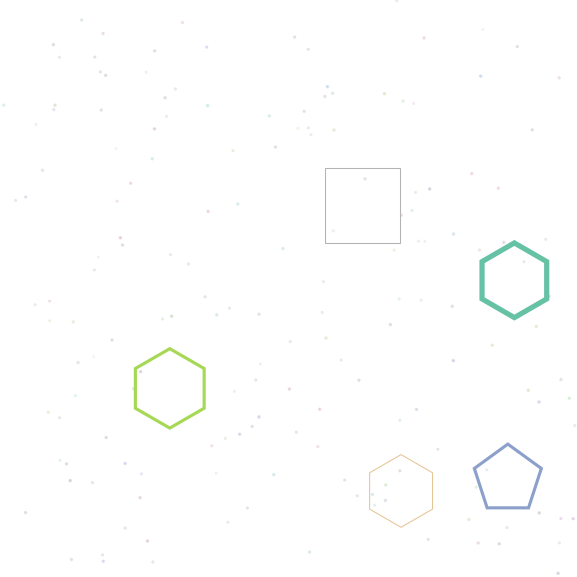[{"shape": "hexagon", "thickness": 2.5, "radius": 0.32, "center": [0.891, 0.514]}, {"shape": "pentagon", "thickness": 1.5, "radius": 0.31, "center": [0.879, 0.169]}, {"shape": "hexagon", "thickness": 1.5, "radius": 0.34, "center": [0.294, 0.327]}, {"shape": "hexagon", "thickness": 0.5, "radius": 0.31, "center": [0.695, 0.149]}, {"shape": "square", "thickness": 0.5, "radius": 0.33, "center": [0.628, 0.643]}]